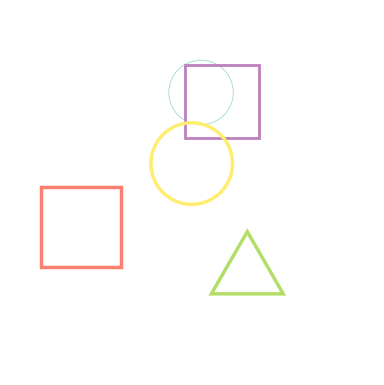[{"shape": "circle", "thickness": 0.5, "radius": 0.42, "center": [0.522, 0.76]}, {"shape": "square", "thickness": 2.5, "radius": 0.52, "center": [0.209, 0.409]}, {"shape": "triangle", "thickness": 2.5, "radius": 0.54, "center": [0.642, 0.291]}, {"shape": "square", "thickness": 2, "radius": 0.48, "center": [0.577, 0.736]}, {"shape": "circle", "thickness": 2.5, "radius": 0.53, "center": [0.498, 0.575]}]